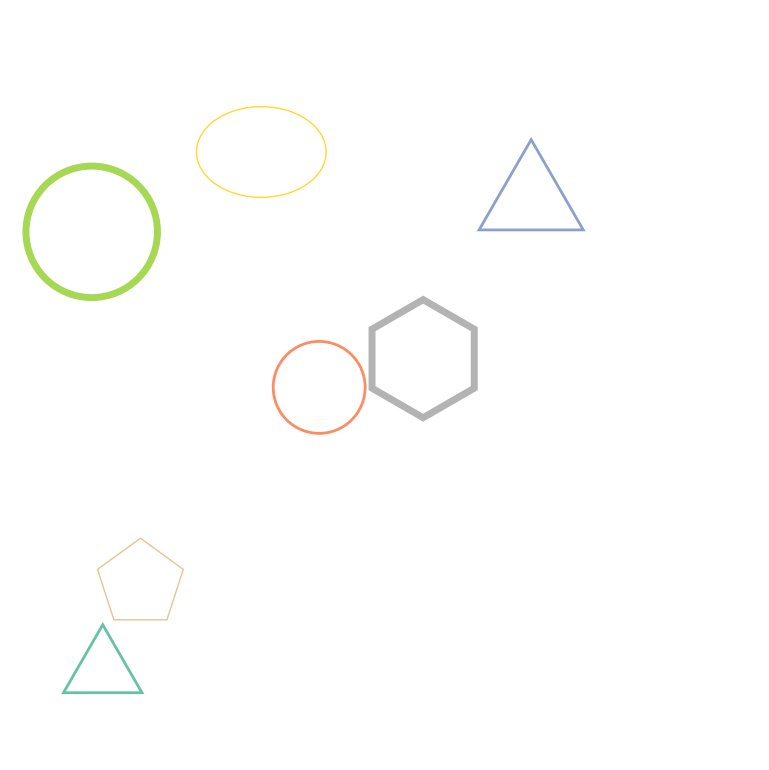[{"shape": "triangle", "thickness": 1, "radius": 0.29, "center": [0.133, 0.13]}, {"shape": "circle", "thickness": 1, "radius": 0.3, "center": [0.415, 0.497]}, {"shape": "triangle", "thickness": 1, "radius": 0.39, "center": [0.69, 0.74]}, {"shape": "circle", "thickness": 2.5, "radius": 0.43, "center": [0.119, 0.699]}, {"shape": "oval", "thickness": 0.5, "radius": 0.42, "center": [0.339, 0.803]}, {"shape": "pentagon", "thickness": 0.5, "radius": 0.29, "center": [0.182, 0.242]}, {"shape": "hexagon", "thickness": 2.5, "radius": 0.38, "center": [0.55, 0.534]}]